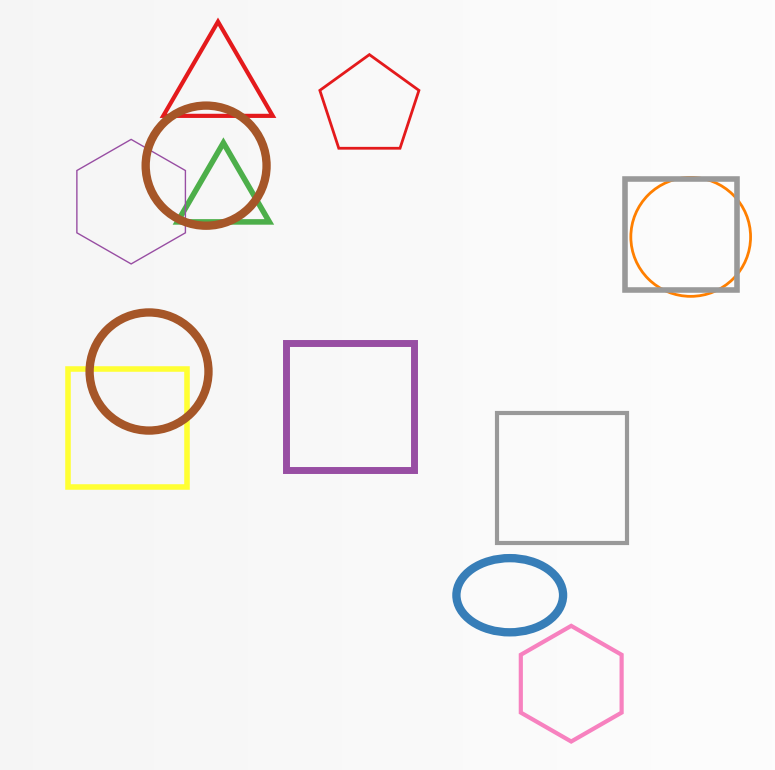[{"shape": "triangle", "thickness": 1.5, "radius": 0.41, "center": [0.281, 0.89]}, {"shape": "pentagon", "thickness": 1, "radius": 0.34, "center": [0.477, 0.862]}, {"shape": "oval", "thickness": 3, "radius": 0.34, "center": [0.658, 0.227]}, {"shape": "triangle", "thickness": 2, "radius": 0.34, "center": [0.288, 0.746]}, {"shape": "square", "thickness": 2.5, "radius": 0.41, "center": [0.452, 0.472]}, {"shape": "hexagon", "thickness": 0.5, "radius": 0.4, "center": [0.169, 0.738]}, {"shape": "circle", "thickness": 1, "radius": 0.39, "center": [0.891, 0.692]}, {"shape": "square", "thickness": 2, "radius": 0.39, "center": [0.164, 0.444]}, {"shape": "circle", "thickness": 3, "radius": 0.39, "center": [0.266, 0.785]}, {"shape": "circle", "thickness": 3, "radius": 0.38, "center": [0.192, 0.518]}, {"shape": "hexagon", "thickness": 1.5, "radius": 0.38, "center": [0.737, 0.112]}, {"shape": "square", "thickness": 2, "radius": 0.36, "center": [0.879, 0.695]}, {"shape": "square", "thickness": 1.5, "radius": 0.42, "center": [0.725, 0.38]}]